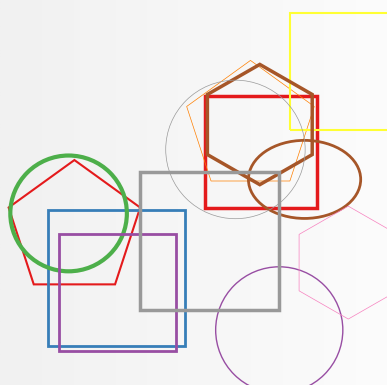[{"shape": "square", "thickness": 2.5, "radius": 0.72, "center": [0.673, 0.605]}, {"shape": "pentagon", "thickness": 1.5, "radius": 0.89, "center": [0.192, 0.406]}, {"shape": "square", "thickness": 2, "radius": 0.88, "center": [0.301, 0.278]}, {"shape": "circle", "thickness": 3, "radius": 0.75, "center": [0.177, 0.446]}, {"shape": "circle", "thickness": 1, "radius": 0.82, "center": [0.721, 0.143]}, {"shape": "square", "thickness": 2, "radius": 0.76, "center": [0.304, 0.239]}, {"shape": "pentagon", "thickness": 0.5, "radius": 0.87, "center": [0.646, 0.67]}, {"shape": "square", "thickness": 1.5, "radius": 0.76, "center": [0.899, 0.815]}, {"shape": "oval", "thickness": 2, "radius": 0.72, "center": [0.786, 0.534]}, {"shape": "hexagon", "thickness": 2.5, "radius": 0.78, "center": [0.67, 0.677]}, {"shape": "hexagon", "thickness": 0.5, "radius": 0.73, "center": [0.899, 0.318]}, {"shape": "circle", "thickness": 0.5, "radius": 0.9, "center": [0.608, 0.612]}, {"shape": "square", "thickness": 2.5, "radius": 0.9, "center": [0.54, 0.374]}]